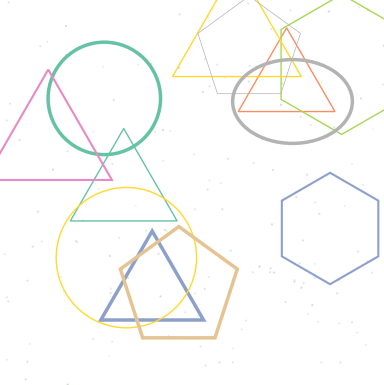[{"shape": "triangle", "thickness": 1, "radius": 0.8, "center": [0.321, 0.506]}, {"shape": "circle", "thickness": 2.5, "radius": 0.73, "center": [0.271, 0.744]}, {"shape": "triangle", "thickness": 1, "radius": 0.72, "center": [0.744, 0.783]}, {"shape": "hexagon", "thickness": 1.5, "radius": 0.72, "center": [0.857, 0.407]}, {"shape": "triangle", "thickness": 2.5, "radius": 0.77, "center": [0.395, 0.246]}, {"shape": "triangle", "thickness": 1.5, "radius": 0.96, "center": [0.125, 0.628]}, {"shape": "hexagon", "thickness": 1, "radius": 0.91, "center": [0.888, 0.833]}, {"shape": "triangle", "thickness": 1, "radius": 0.97, "center": [0.615, 0.898]}, {"shape": "circle", "thickness": 1, "radius": 0.91, "center": [0.328, 0.331]}, {"shape": "pentagon", "thickness": 2.5, "radius": 0.8, "center": [0.464, 0.252]}, {"shape": "pentagon", "thickness": 0.5, "radius": 0.7, "center": [0.647, 0.87]}, {"shape": "oval", "thickness": 2.5, "radius": 0.78, "center": [0.76, 0.736]}]